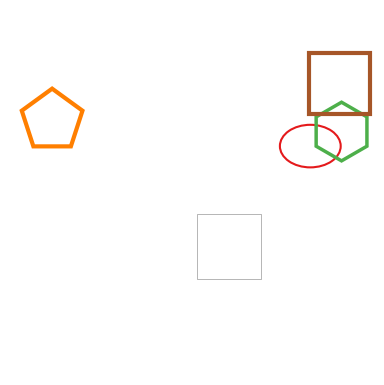[{"shape": "oval", "thickness": 1.5, "radius": 0.39, "center": [0.806, 0.621]}, {"shape": "hexagon", "thickness": 2.5, "radius": 0.38, "center": [0.887, 0.658]}, {"shape": "pentagon", "thickness": 3, "radius": 0.41, "center": [0.135, 0.687]}, {"shape": "square", "thickness": 3, "radius": 0.4, "center": [0.882, 0.784]}, {"shape": "square", "thickness": 0.5, "radius": 0.42, "center": [0.595, 0.359]}]